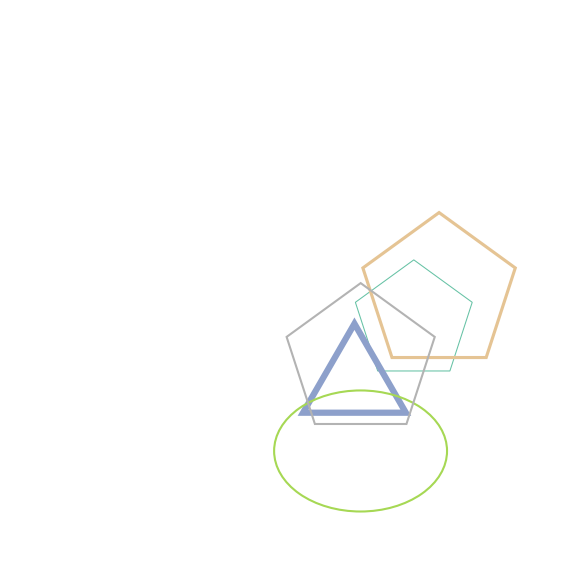[{"shape": "pentagon", "thickness": 0.5, "radius": 0.53, "center": [0.717, 0.443]}, {"shape": "triangle", "thickness": 3, "radius": 0.51, "center": [0.614, 0.336]}, {"shape": "oval", "thickness": 1, "radius": 0.75, "center": [0.624, 0.218]}, {"shape": "pentagon", "thickness": 1.5, "radius": 0.69, "center": [0.76, 0.492]}, {"shape": "pentagon", "thickness": 1, "radius": 0.67, "center": [0.625, 0.374]}]